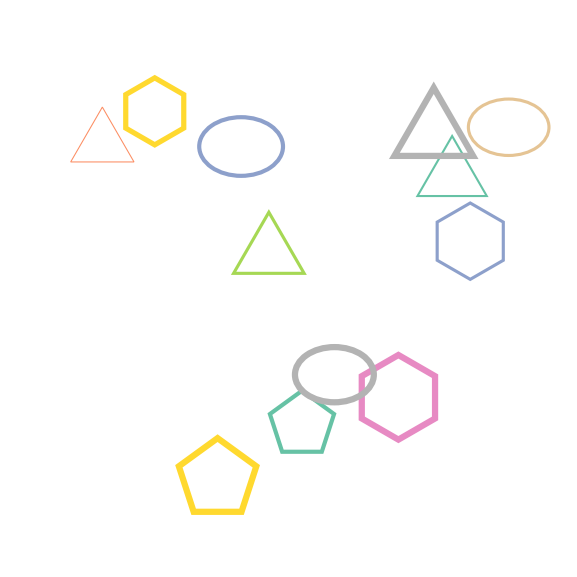[{"shape": "pentagon", "thickness": 2, "radius": 0.29, "center": [0.523, 0.264]}, {"shape": "triangle", "thickness": 1, "radius": 0.35, "center": [0.783, 0.694]}, {"shape": "triangle", "thickness": 0.5, "radius": 0.32, "center": [0.177, 0.75]}, {"shape": "oval", "thickness": 2, "radius": 0.36, "center": [0.418, 0.745]}, {"shape": "hexagon", "thickness": 1.5, "radius": 0.33, "center": [0.814, 0.581]}, {"shape": "hexagon", "thickness": 3, "radius": 0.37, "center": [0.69, 0.311]}, {"shape": "triangle", "thickness": 1.5, "radius": 0.35, "center": [0.466, 0.561]}, {"shape": "pentagon", "thickness": 3, "radius": 0.35, "center": [0.377, 0.17]}, {"shape": "hexagon", "thickness": 2.5, "radius": 0.29, "center": [0.268, 0.806]}, {"shape": "oval", "thickness": 1.5, "radius": 0.35, "center": [0.881, 0.779]}, {"shape": "triangle", "thickness": 3, "radius": 0.39, "center": [0.751, 0.769]}, {"shape": "oval", "thickness": 3, "radius": 0.34, "center": [0.579, 0.35]}]